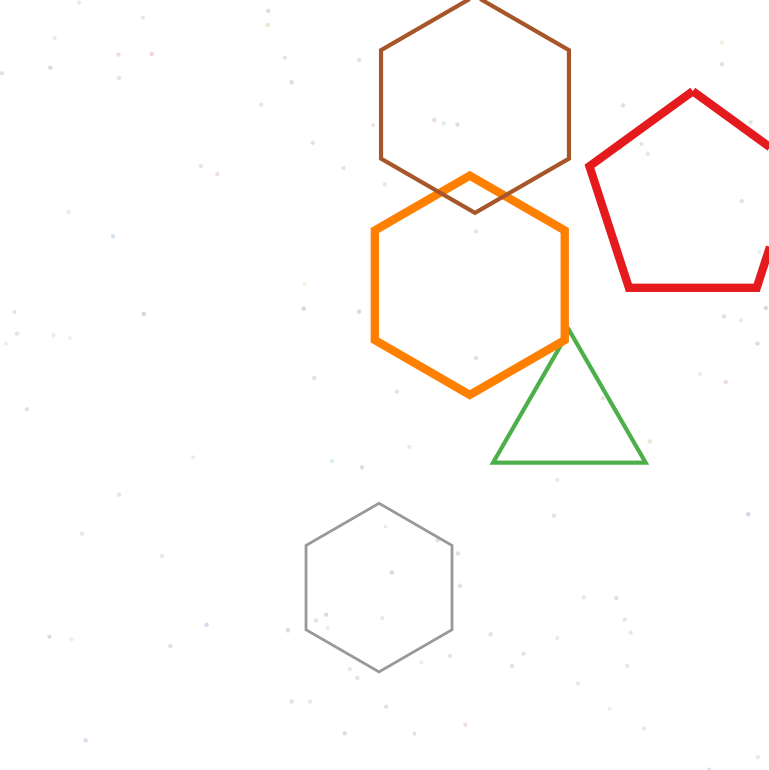[{"shape": "pentagon", "thickness": 3, "radius": 0.71, "center": [0.9, 0.74]}, {"shape": "triangle", "thickness": 1.5, "radius": 0.57, "center": [0.739, 0.456]}, {"shape": "hexagon", "thickness": 3, "radius": 0.71, "center": [0.61, 0.63]}, {"shape": "hexagon", "thickness": 1.5, "radius": 0.7, "center": [0.617, 0.864]}, {"shape": "hexagon", "thickness": 1, "radius": 0.55, "center": [0.492, 0.237]}]